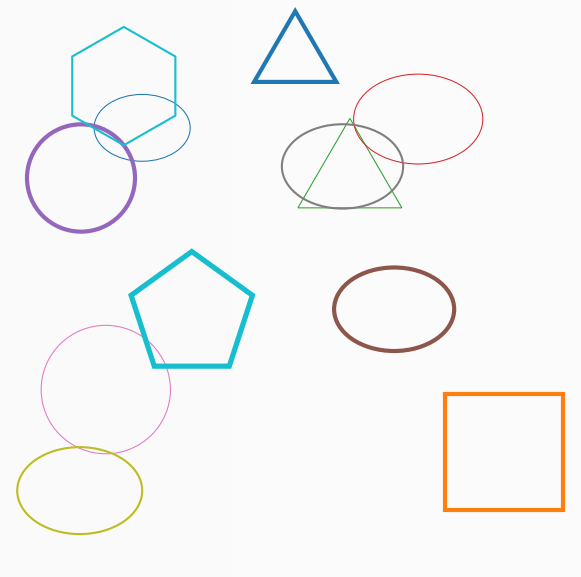[{"shape": "triangle", "thickness": 2, "radius": 0.41, "center": [0.508, 0.898]}, {"shape": "oval", "thickness": 0.5, "radius": 0.41, "center": [0.245, 0.778]}, {"shape": "square", "thickness": 2, "radius": 0.51, "center": [0.867, 0.216]}, {"shape": "triangle", "thickness": 0.5, "radius": 0.52, "center": [0.602, 0.691]}, {"shape": "oval", "thickness": 0.5, "radius": 0.56, "center": [0.719, 0.793]}, {"shape": "circle", "thickness": 2, "radius": 0.46, "center": [0.139, 0.691]}, {"shape": "oval", "thickness": 2, "radius": 0.52, "center": [0.678, 0.464]}, {"shape": "circle", "thickness": 0.5, "radius": 0.56, "center": [0.182, 0.325]}, {"shape": "oval", "thickness": 1, "radius": 0.52, "center": [0.589, 0.711]}, {"shape": "oval", "thickness": 1, "radius": 0.54, "center": [0.137, 0.15]}, {"shape": "hexagon", "thickness": 1, "radius": 0.51, "center": [0.213, 0.85]}, {"shape": "pentagon", "thickness": 2.5, "radius": 0.55, "center": [0.33, 0.454]}]